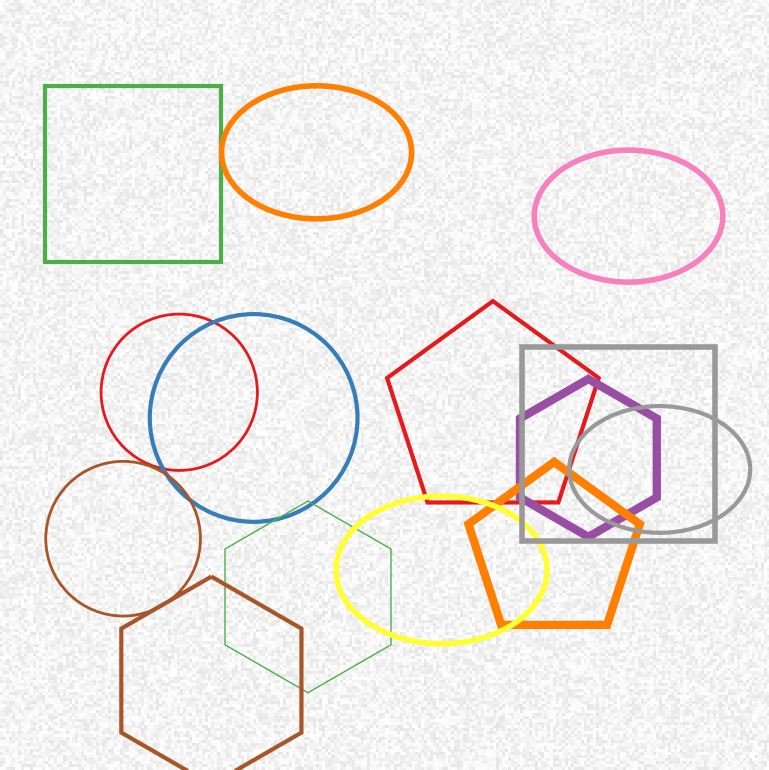[{"shape": "pentagon", "thickness": 1.5, "radius": 0.72, "center": [0.64, 0.464]}, {"shape": "circle", "thickness": 1, "radius": 0.51, "center": [0.233, 0.491]}, {"shape": "circle", "thickness": 1.5, "radius": 0.67, "center": [0.329, 0.457]}, {"shape": "hexagon", "thickness": 0.5, "radius": 0.62, "center": [0.4, 0.225]}, {"shape": "square", "thickness": 1.5, "radius": 0.57, "center": [0.173, 0.774]}, {"shape": "hexagon", "thickness": 3, "radius": 0.51, "center": [0.764, 0.405]}, {"shape": "pentagon", "thickness": 3, "radius": 0.59, "center": [0.72, 0.283]}, {"shape": "oval", "thickness": 2, "radius": 0.62, "center": [0.411, 0.802]}, {"shape": "oval", "thickness": 2, "radius": 0.69, "center": [0.573, 0.26]}, {"shape": "circle", "thickness": 1, "radius": 0.5, "center": [0.16, 0.3]}, {"shape": "hexagon", "thickness": 1.5, "radius": 0.68, "center": [0.275, 0.116]}, {"shape": "oval", "thickness": 2, "radius": 0.61, "center": [0.816, 0.719]}, {"shape": "square", "thickness": 2, "radius": 0.63, "center": [0.803, 0.423]}, {"shape": "oval", "thickness": 1.5, "radius": 0.59, "center": [0.857, 0.39]}]